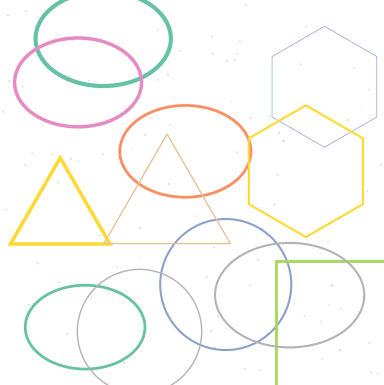[{"shape": "oval", "thickness": 2, "radius": 0.78, "center": [0.221, 0.15]}, {"shape": "oval", "thickness": 3, "radius": 0.88, "center": [0.268, 0.899]}, {"shape": "oval", "thickness": 2, "radius": 0.85, "center": [0.482, 0.607]}, {"shape": "circle", "thickness": 1.5, "radius": 0.85, "center": [0.586, 0.261]}, {"shape": "hexagon", "thickness": 0.5, "radius": 0.79, "center": [0.843, 0.775]}, {"shape": "oval", "thickness": 2.5, "radius": 0.82, "center": [0.203, 0.786]}, {"shape": "square", "thickness": 2, "radius": 0.82, "center": [0.882, 0.157]}, {"shape": "triangle", "thickness": 2.5, "radius": 0.75, "center": [0.156, 0.441]}, {"shape": "hexagon", "thickness": 1.5, "radius": 0.86, "center": [0.794, 0.555]}, {"shape": "triangle", "thickness": 1, "radius": 0.95, "center": [0.434, 0.462]}, {"shape": "oval", "thickness": 1.5, "radius": 0.97, "center": [0.752, 0.233]}, {"shape": "circle", "thickness": 1, "radius": 0.81, "center": [0.362, 0.139]}]